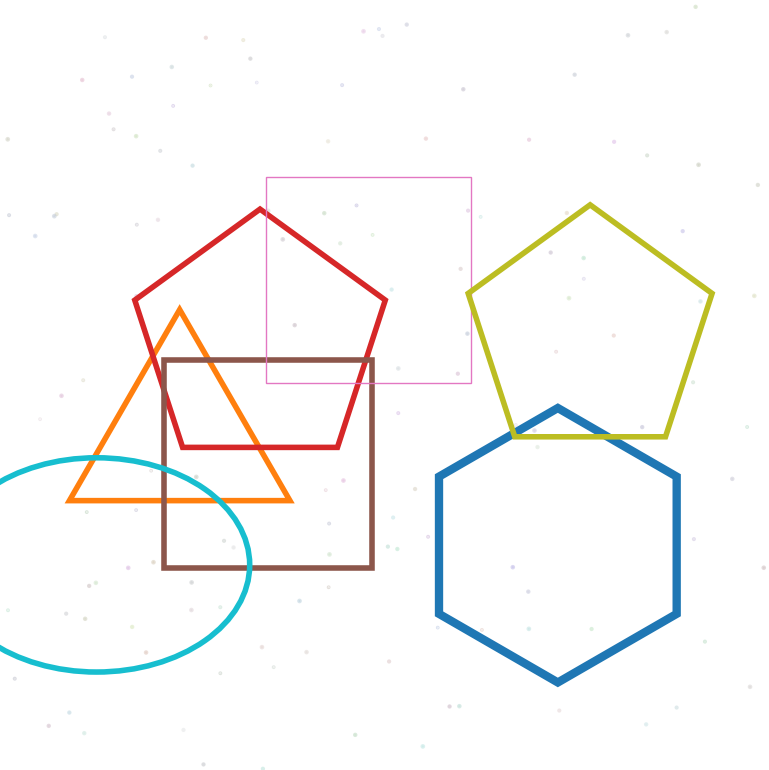[{"shape": "hexagon", "thickness": 3, "radius": 0.89, "center": [0.724, 0.292]}, {"shape": "triangle", "thickness": 2, "radius": 0.83, "center": [0.233, 0.432]}, {"shape": "pentagon", "thickness": 2, "radius": 0.86, "center": [0.338, 0.557]}, {"shape": "square", "thickness": 2, "radius": 0.67, "center": [0.348, 0.397]}, {"shape": "square", "thickness": 0.5, "radius": 0.67, "center": [0.479, 0.636]}, {"shape": "pentagon", "thickness": 2, "radius": 0.83, "center": [0.766, 0.567]}, {"shape": "oval", "thickness": 2, "radius": 0.99, "center": [0.126, 0.266]}]